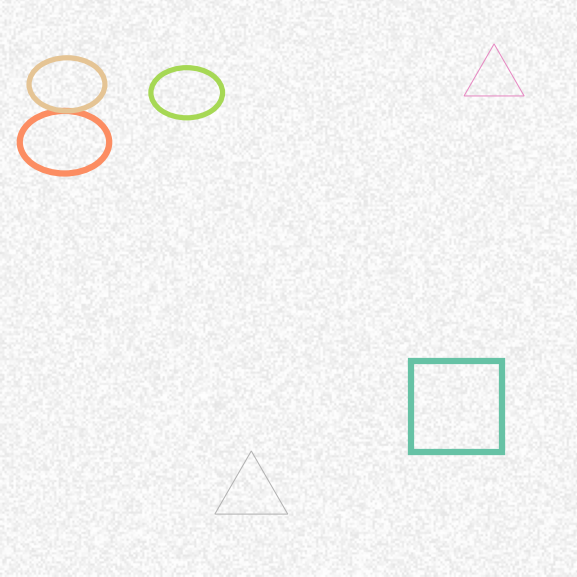[{"shape": "square", "thickness": 3, "radius": 0.39, "center": [0.791, 0.295]}, {"shape": "oval", "thickness": 3, "radius": 0.39, "center": [0.112, 0.753]}, {"shape": "triangle", "thickness": 0.5, "radius": 0.3, "center": [0.856, 0.863]}, {"shape": "oval", "thickness": 2.5, "radius": 0.31, "center": [0.323, 0.839]}, {"shape": "oval", "thickness": 2.5, "radius": 0.33, "center": [0.116, 0.853]}, {"shape": "triangle", "thickness": 0.5, "radius": 0.36, "center": [0.435, 0.145]}]